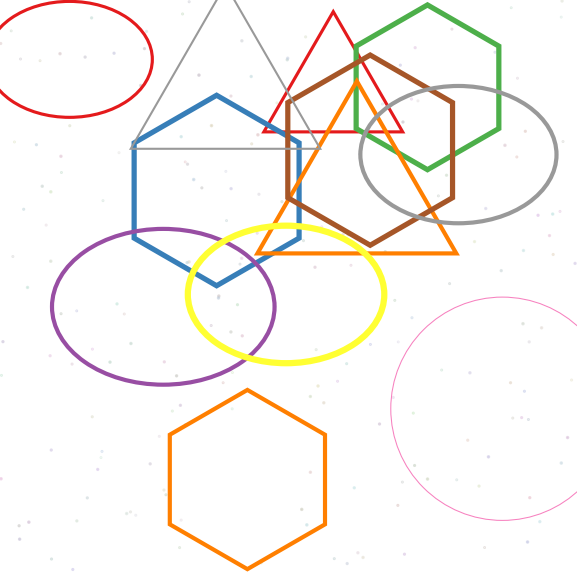[{"shape": "oval", "thickness": 1.5, "radius": 0.72, "center": [0.12, 0.896]}, {"shape": "triangle", "thickness": 1.5, "radius": 0.69, "center": [0.577, 0.84]}, {"shape": "hexagon", "thickness": 2.5, "radius": 0.82, "center": [0.375, 0.669]}, {"shape": "hexagon", "thickness": 2.5, "radius": 0.71, "center": [0.74, 0.848]}, {"shape": "oval", "thickness": 2, "radius": 0.96, "center": [0.283, 0.468]}, {"shape": "triangle", "thickness": 2, "radius": 0.99, "center": [0.618, 0.66]}, {"shape": "hexagon", "thickness": 2, "radius": 0.78, "center": [0.428, 0.169]}, {"shape": "oval", "thickness": 3, "radius": 0.85, "center": [0.495, 0.489]}, {"shape": "hexagon", "thickness": 2.5, "radius": 0.82, "center": [0.641, 0.739]}, {"shape": "circle", "thickness": 0.5, "radius": 0.97, "center": [0.87, 0.291]}, {"shape": "triangle", "thickness": 1, "radius": 0.95, "center": [0.39, 0.836]}, {"shape": "oval", "thickness": 2, "radius": 0.85, "center": [0.794, 0.731]}]